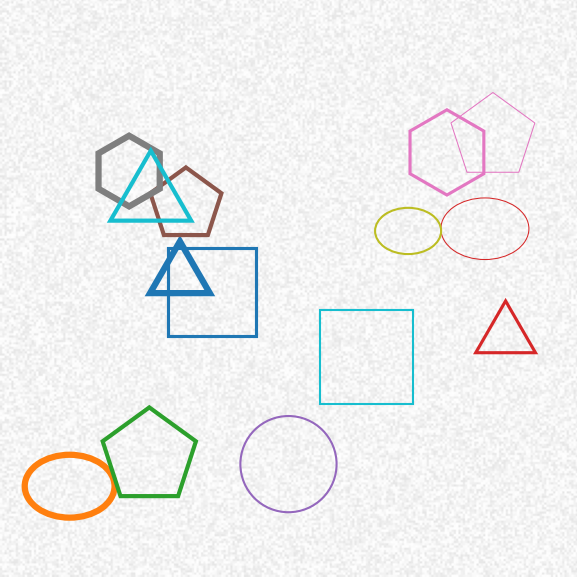[{"shape": "triangle", "thickness": 3, "radius": 0.3, "center": [0.312, 0.521]}, {"shape": "square", "thickness": 1.5, "radius": 0.38, "center": [0.367, 0.493]}, {"shape": "oval", "thickness": 3, "radius": 0.39, "center": [0.121, 0.157]}, {"shape": "pentagon", "thickness": 2, "radius": 0.42, "center": [0.259, 0.209]}, {"shape": "oval", "thickness": 0.5, "radius": 0.38, "center": [0.84, 0.603]}, {"shape": "triangle", "thickness": 1.5, "radius": 0.3, "center": [0.876, 0.418]}, {"shape": "circle", "thickness": 1, "radius": 0.42, "center": [0.5, 0.195]}, {"shape": "pentagon", "thickness": 2, "radius": 0.32, "center": [0.322, 0.644]}, {"shape": "hexagon", "thickness": 1.5, "radius": 0.37, "center": [0.774, 0.735]}, {"shape": "pentagon", "thickness": 0.5, "radius": 0.38, "center": [0.853, 0.763]}, {"shape": "hexagon", "thickness": 3, "radius": 0.31, "center": [0.224, 0.703]}, {"shape": "oval", "thickness": 1, "radius": 0.29, "center": [0.707, 0.599]}, {"shape": "square", "thickness": 1, "radius": 0.4, "center": [0.634, 0.381]}, {"shape": "triangle", "thickness": 2, "radius": 0.4, "center": [0.261, 0.657]}]